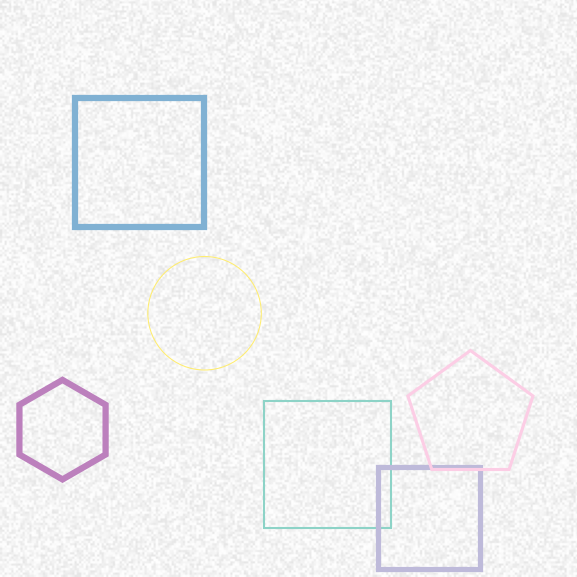[{"shape": "square", "thickness": 1, "radius": 0.55, "center": [0.566, 0.196]}, {"shape": "square", "thickness": 2.5, "radius": 0.44, "center": [0.743, 0.102]}, {"shape": "square", "thickness": 3, "radius": 0.56, "center": [0.242, 0.718]}, {"shape": "pentagon", "thickness": 1.5, "radius": 0.57, "center": [0.815, 0.278]}, {"shape": "hexagon", "thickness": 3, "radius": 0.43, "center": [0.108, 0.255]}, {"shape": "circle", "thickness": 0.5, "radius": 0.49, "center": [0.354, 0.457]}]